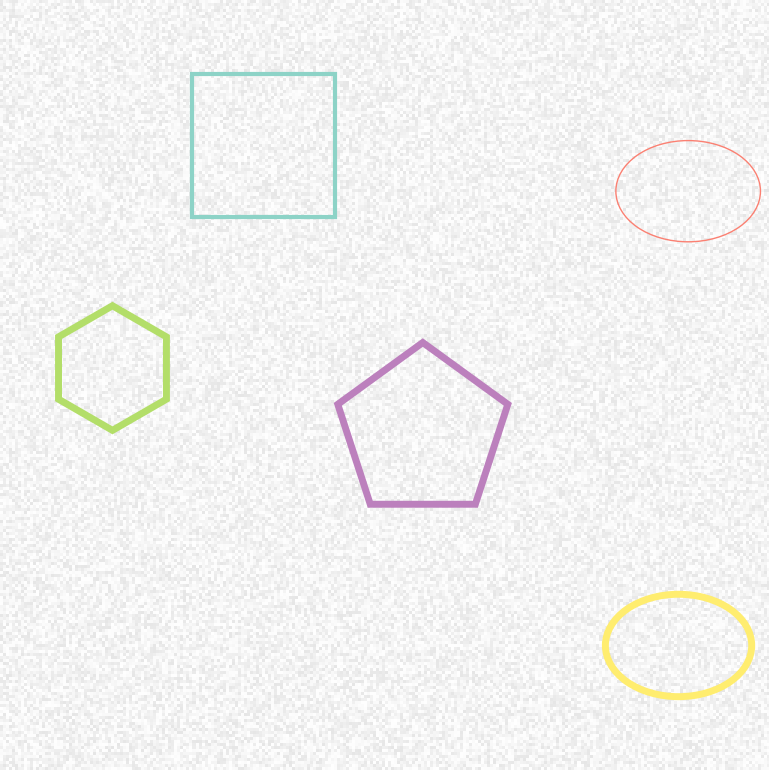[{"shape": "square", "thickness": 1.5, "radius": 0.46, "center": [0.342, 0.811]}, {"shape": "oval", "thickness": 0.5, "radius": 0.47, "center": [0.894, 0.752]}, {"shape": "hexagon", "thickness": 2.5, "radius": 0.4, "center": [0.146, 0.522]}, {"shape": "pentagon", "thickness": 2.5, "radius": 0.58, "center": [0.549, 0.439]}, {"shape": "oval", "thickness": 2.5, "radius": 0.48, "center": [0.881, 0.162]}]